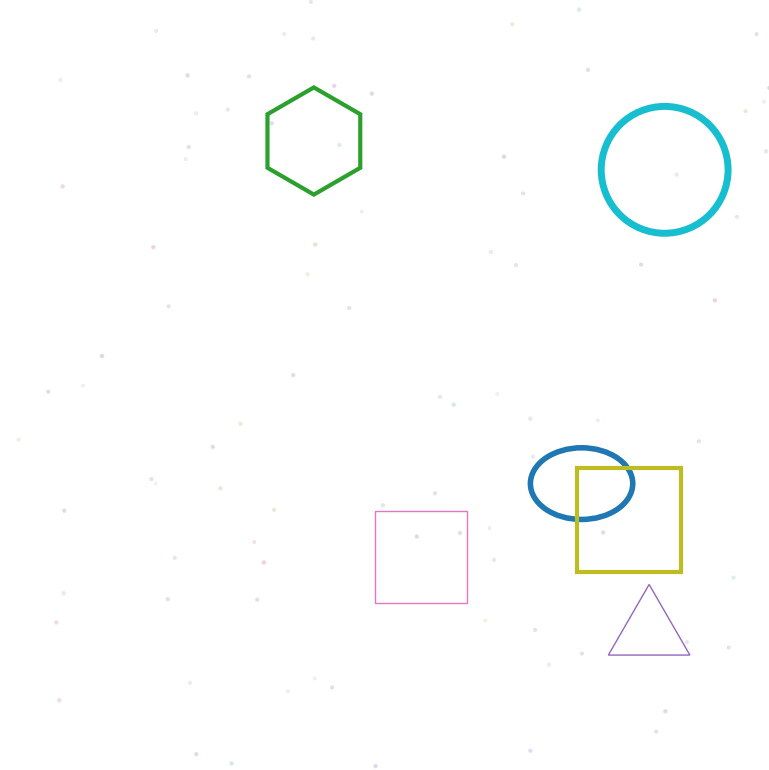[{"shape": "oval", "thickness": 2, "radius": 0.33, "center": [0.755, 0.372]}, {"shape": "hexagon", "thickness": 1.5, "radius": 0.35, "center": [0.408, 0.817]}, {"shape": "triangle", "thickness": 0.5, "radius": 0.31, "center": [0.843, 0.18]}, {"shape": "square", "thickness": 0.5, "radius": 0.3, "center": [0.546, 0.277]}, {"shape": "square", "thickness": 1.5, "radius": 0.34, "center": [0.817, 0.325]}, {"shape": "circle", "thickness": 2.5, "radius": 0.41, "center": [0.863, 0.779]}]